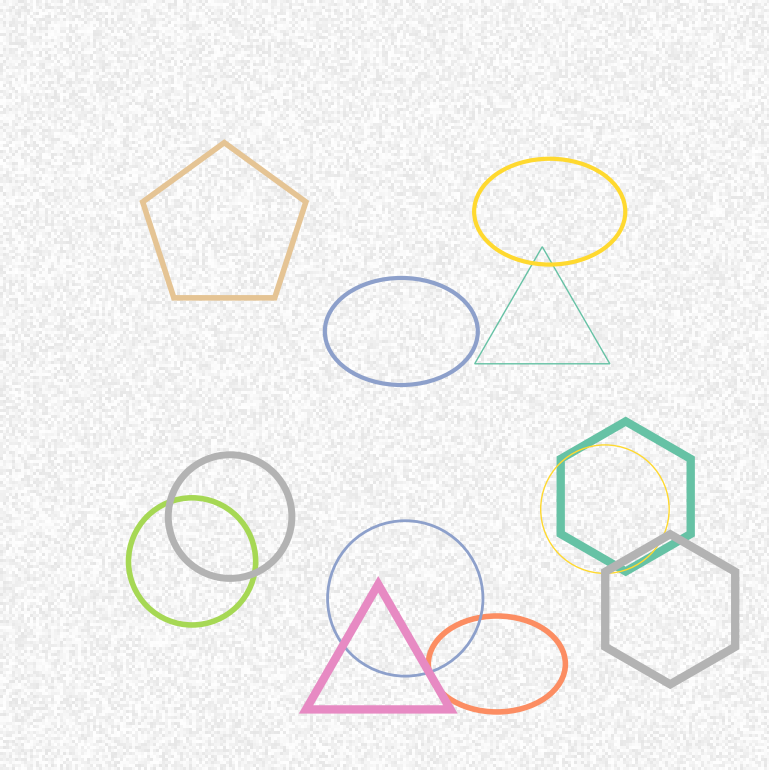[{"shape": "hexagon", "thickness": 3, "radius": 0.49, "center": [0.813, 0.355]}, {"shape": "triangle", "thickness": 0.5, "radius": 0.51, "center": [0.704, 0.578]}, {"shape": "oval", "thickness": 2, "radius": 0.44, "center": [0.645, 0.138]}, {"shape": "oval", "thickness": 1.5, "radius": 0.5, "center": [0.521, 0.57]}, {"shape": "circle", "thickness": 1, "radius": 0.5, "center": [0.526, 0.223]}, {"shape": "triangle", "thickness": 3, "radius": 0.54, "center": [0.491, 0.133]}, {"shape": "circle", "thickness": 2, "radius": 0.41, "center": [0.249, 0.271]}, {"shape": "oval", "thickness": 1.5, "radius": 0.49, "center": [0.714, 0.725]}, {"shape": "circle", "thickness": 0.5, "radius": 0.42, "center": [0.786, 0.339]}, {"shape": "pentagon", "thickness": 2, "radius": 0.56, "center": [0.291, 0.703]}, {"shape": "circle", "thickness": 2.5, "radius": 0.4, "center": [0.299, 0.329]}, {"shape": "hexagon", "thickness": 3, "radius": 0.49, "center": [0.87, 0.209]}]